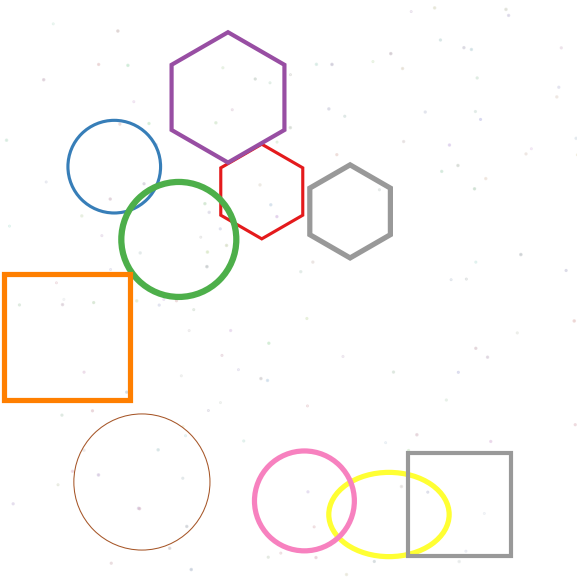[{"shape": "hexagon", "thickness": 1.5, "radius": 0.41, "center": [0.453, 0.668]}, {"shape": "circle", "thickness": 1.5, "radius": 0.4, "center": [0.198, 0.711]}, {"shape": "circle", "thickness": 3, "radius": 0.5, "center": [0.31, 0.585]}, {"shape": "hexagon", "thickness": 2, "radius": 0.56, "center": [0.395, 0.83]}, {"shape": "square", "thickness": 2.5, "radius": 0.54, "center": [0.116, 0.416]}, {"shape": "oval", "thickness": 2.5, "radius": 0.52, "center": [0.674, 0.108]}, {"shape": "circle", "thickness": 0.5, "radius": 0.59, "center": [0.246, 0.165]}, {"shape": "circle", "thickness": 2.5, "radius": 0.43, "center": [0.527, 0.132]}, {"shape": "hexagon", "thickness": 2.5, "radius": 0.4, "center": [0.606, 0.633]}, {"shape": "square", "thickness": 2, "radius": 0.45, "center": [0.795, 0.126]}]